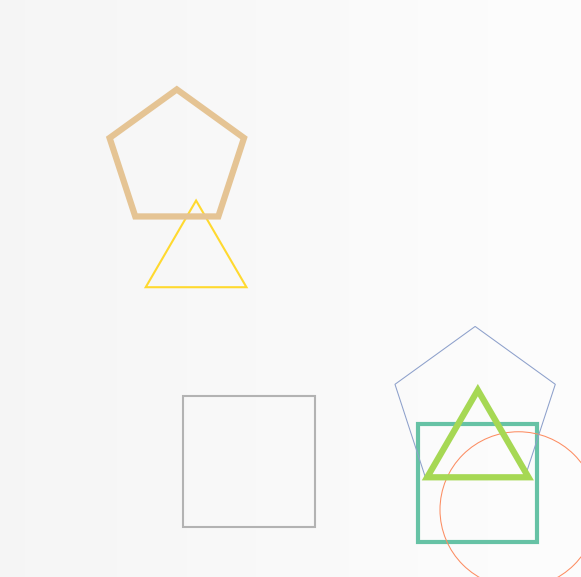[{"shape": "square", "thickness": 2, "radius": 0.51, "center": [0.821, 0.162]}, {"shape": "circle", "thickness": 0.5, "radius": 0.68, "center": [0.892, 0.116]}, {"shape": "pentagon", "thickness": 0.5, "radius": 0.73, "center": [0.817, 0.289]}, {"shape": "triangle", "thickness": 3, "radius": 0.5, "center": [0.822, 0.223]}, {"shape": "triangle", "thickness": 1, "radius": 0.5, "center": [0.337, 0.552]}, {"shape": "pentagon", "thickness": 3, "radius": 0.61, "center": [0.304, 0.723]}, {"shape": "square", "thickness": 1, "radius": 0.57, "center": [0.428, 0.2]}]